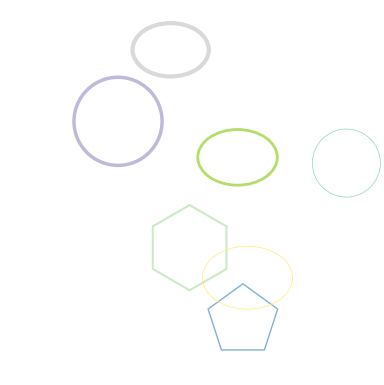[{"shape": "circle", "thickness": 0.5, "radius": 0.44, "center": [0.9, 0.576]}, {"shape": "circle", "thickness": 2.5, "radius": 0.57, "center": [0.307, 0.685]}, {"shape": "pentagon", "thickness": 1, "radius": 0.47, "center": [0.631, 0.168]}, {"shape": "oval", "thickness": 2, "radius": 0.52, "center": [0.617, 0.591]}, {"shape": "oval", "thickness": 3, "radius": 0.5, "center": [0.443, 0.871]}, {"shape": "hexagon", "thickness": 1.5, "radius": 0.55, "center": [0.493, 0.357]}, {"shape": "oval", "thickness": 0.5, "radius": 0.58, "center": [0.643, 0.279]}]